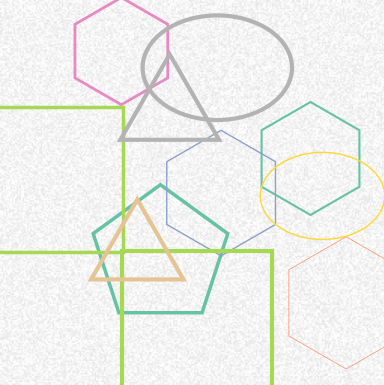[{"shape": "hexagon", "thickness": 1.5, "radius": 0.73, "center": [0.807, 0.588]}, {"shape": "pentagon", "thickness": 2.5, "radius": 0.92, "center": [0.417, 0.336]}, {"shape": "hexagon", "thickness": 0.5, "radius": 0.86, "center": [0.899, 0.213]}, {"shape": "hexagon", "thickness": 1, "radius": 0.82, "center": [0.574, 0.498]}, {"shape": "hexagon", "thickness": 2, "radius": 0.7, "center": [0.315, 0.867]}, {"shape": "square", "thickness": 3, "radius": 0.97, "center": [0.511, 0.152]}, {"shape": "square", "thickness": 2.5, "radius": 0.94, "center": [0.13, 0.533]}, {"shape": "oval", "thickness": 1, "radius": 0.81, "center": [0.838, 0.491]}, {"shape": "triangle", "thickness": 3, "radius": 0.69, "center": [0.357, 0.343]}, {"shape": "triangle", "thickness": 3, "radius": 0.74, "center": [0.441, 0.711]}, {"shape": "oval", "thickness": 3, "radius": 0.97, "center": [0.564, 0.824]}]